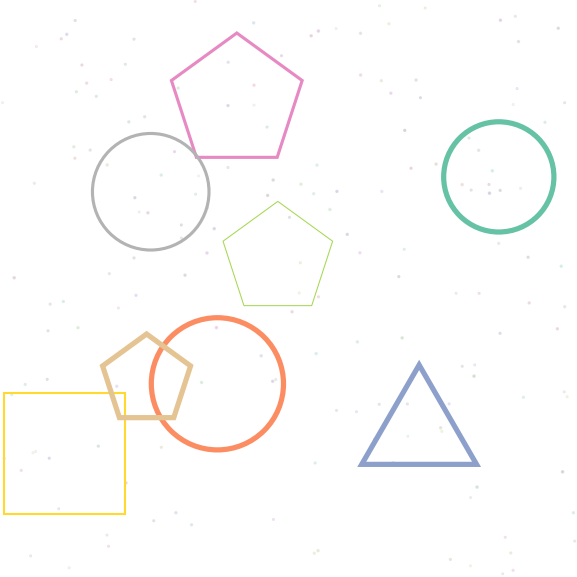[{"shape": "circle", "thickness": 2.5, "radius": 0.48, "center": [0.864, 0.693]}, {"shape": "circle", "thickness": 2.5, "radius": 0.57, "center": [0.376, 0.335]}, {"shape": "triangle", "thickness": 2.5, "radius": 0.57, "center": [0.726, 0.252]}, {"shape": "pentagon", "thickness": 1.5, "radius": 0.6, "center": [0.41, 0.823]}, {"shape": "pentagon", "thickness": 0.5, "radius": 0.5, "center": [0.481, 0.551]}, {"shape": "square", "thickness": 1, "radius": 0.52, "center": [0.112, 0.213]}, {"shape": "pentagon", "thickness": 2.5, "radius": 0.4, "center": [0.254, 0.341]}, {"shape": "circle", "thickness": 1.5, "radius": 0.5, "center": [0.261, 0.667]}]